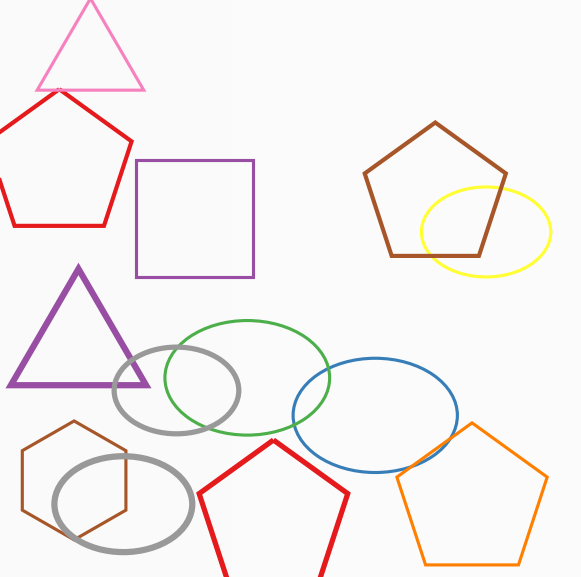[{"shape": "pentagon", "thickness": 2.5, "radius": 0.67, "center": [0.47, 0.103]}, {"shape": "pentagon", "thickness": 2, "radius": 0.65, "center": [0.102, 0.714]}, {"shape": "oval", "thickness": 1.5, "radius": 0.71, "center": [0.646, 0.28]}, {"shape": "oval", "thickness": 1.5, "radius": 0.71, "center": [0.425, 0.345]}, {"shape": "square", "thickness": 1.5, "radius": 0.5, "center": [0.335, 0.621]}, {"shape": "triangle", "thickness": 3, "radius": 0.67, "center": [0.135, 0.399]}, {"shape": "pentagon", "thickness": 1.5, "radius": 0.68, "center": [0.812, 0.131]}, {"shape": "oval", "thickness": 1.5, "radius": 0.56, "center": [0.836, 0.597]}, {"shape": "hexagon", "thickness": 1.5, "radius": 0.51, "center": [0.127, 0.167]}, {"shape": "pentagon", "thickness": 2, "radius": 0.64, "center": [0.749, 0.659]}, {"shape": "triangle", "thickness": 1.5, "radius": 0.53, "center": [0.156, 0.896]}, {"shape": "oval", "thickness": 3, "radius": 0.59, "center": [0.212, 0.126]}, {"shape": "oval", "thickness": 2.5, "radius": 0.54, "center": [0.304, 0.323]}]